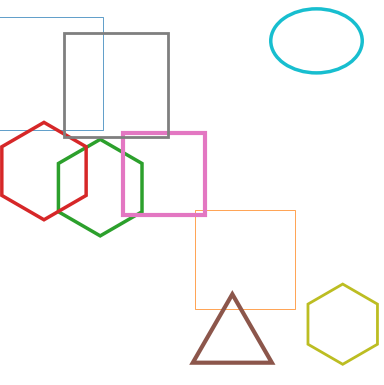[{"shape": "square", "thickness": 0.5, "radius": 0.74, "center": [0.121, 0.809]}, {"shape": "square", "thickness": 0.5, "radius": 0.65, "center": [0.637, 0.326]}, {"shape": "hexagon", "thickness": 2.5, "radius": 0.63, "center": [0.26, 0.513]}, {"shape": "hexagon", "thickness": 2.5, "radius": 0.63, "center": [0.114, 0.556]}, {"shape": "triangle", "thickness": 3, "radius": 0.59, "center": [0.603, 0.117]}, {"shape": "square", "thickness": 3, "radius": 0.53, "center": [0.426, 0.548]}, {"shape": "square", "thickness": 2, "radius": 0.68, "center": [0.301, 0.78]}, {"shape": "hexagon", "thickness": 2, "radius": 0.52, "center": [0.89, 0.158]}, {"shape": "oval", "thickness": 2.5, "radius": 0.59, "center": [0.822, 0.894]}]